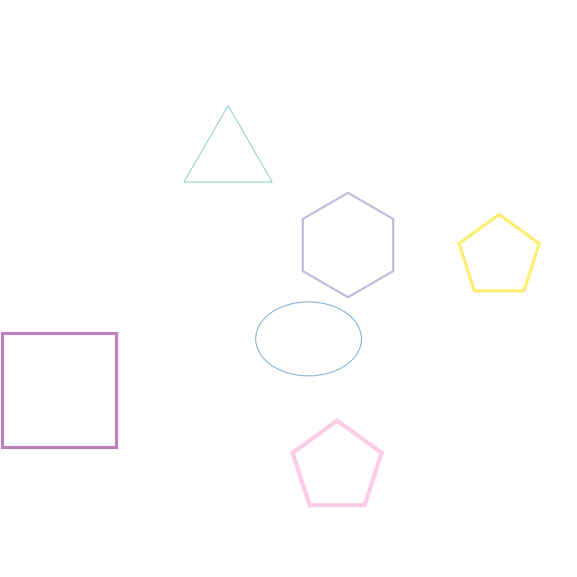[{"shape": "triangle", "thickness": 0.5, "radius": 0.44, "center": [0.395, 0.728]}, {"shape": "hexagon", "thickness": 1, "radius": 0.45, "center": [0.603, 0.575]}, {"shape": "oval", "thickness": 0.5, "radius": 0.46, "center": [0.534, 0.412]}, {"shape": "pentagon", "thickness": 2, "radius": 0.41, "center": [0.584, 0.19]}, {"shape": "square", "thickness": 1.5, "radius": 0.49, "center": [0.103, 0.324]}, {"shape": "pentagon", "thickness": 1.5, "radius": 0.37, "center": [0.864, 0.555]}]